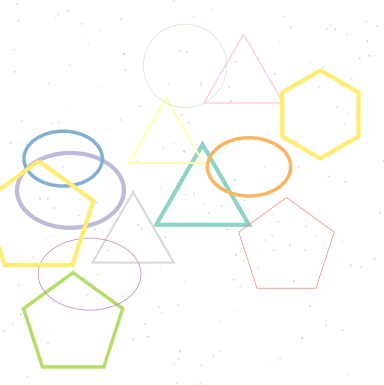[{"shape": "triangle", "thickness": 3, "radius": 0.7, "center": [0.526, 0.486]}, {"shape": "triangle", "thickness": 1.5, "radius": 0.56, "center": [0.431, 0.633]}, {"shape": "oval", "thickness": 3, "radius": 0.69, "center": [0.183, 0.506]}, {"shape": "pentagon", "thickness": 0.5, "radius": 0.65, "center": [0.744, 0.357]}, {"shape": "oval", "thickness": 2.5, "radius": 0.51, "center": [0.164, 0.588]}, {"shape": "oval", "thickness": 2.5, "radius": 0.54, "center": [0.647, 0.567]}, {"shape": "pentagon", "thickness": 2.5, "radius": 0.68, "center": [0.19, 0.156]}, {"shape": "triangle", "thickness": 1, "radius": 0.6, "center": [0.632, 0.792]}, {"shape": "triangle", "thickness": 1.5, "radius": 0.61, "center": [0.346, 0.379]}, {"shape": "oval", "thickness": 0.5, "radius": 0.67, "center": [0.233, 0.288]}, {"shape": "circle", "thickness": 0.5, "radius": 0.54, "center": [0.481, 0.829]}, {"shape": "hexagon", "thickness": 3, "radius": 0.57, "center": [0.832, 0.703]}, {"shape": "pentagon", "thickness": 3, "radius": 0.75, "center": [0.101, 0.432]}]